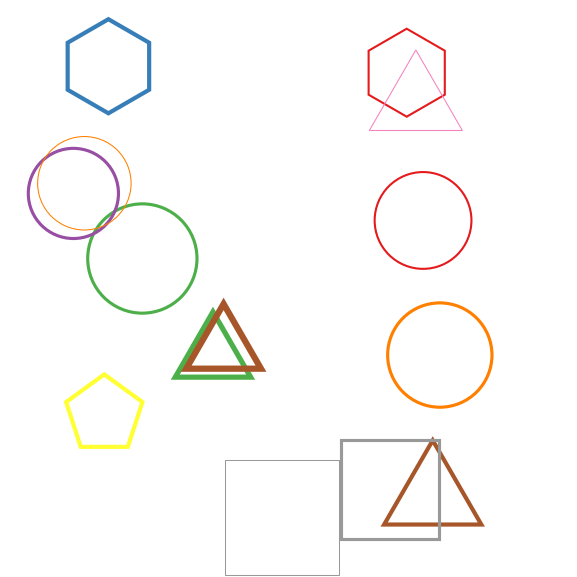[{"shape": "hexagon", "thickness": 1, "radius": 0.38, "center": [0.704, 0.873]}, {"shape": "circle", "thickness": 1, "radius": 0.42, "center": [0.733, 0.617]}, {"shape": "hexagon", "thickness": 2, "radius": 0.41, "center": [0.188, 0.884]}, {"shape": "triangle", "thickness": 2.5, "radius": 0.38, "center": [0.369, 0.384]}, {"shape": "circle", "thickness": 1.5, "radius": 0.47, "center": [0.246, 0.551]}, {"shape": "circle", "thickness": 1.5, "radius": 0.39, "center": [0.127, 0.664]}, {"shape": "circle", "thickness": 0.5, "radius": 0.4, "center": [0.146, 0.682]}, {"shape": "circle", "thickness": 1.5, "radius": 0.45, "center": [0.762, 0.384]}, {"shape": "pentagon", "thickness": 2, "radius": 0.35, "center": [0.181, 0.281]}, {"shape": "triangle", "thickness": 2, "radius": 0.49, "center": [0.749, 0.139]}, {"shape": "triangle", "thickness": 3, "radius": 0.37, "center": [0.387, 0.398]}, {"shape": "triangle", "thickness": 0.5, "radius": 0.46, "center": [0.72, 0.82]}, {"shape": "square", "thickness": 0.5, "radius": 0.5, "center": [0.488, 0.103]}, {"shape": "square", "thickness": 1.5, "radius": 0.43, "center": [0.675, 0.151]}]